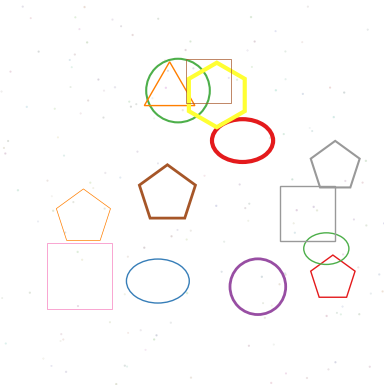[{"shape": "oval", "thickness": 3, "radius": 0.4, "center": [0.63, 0.635]}, {"shape": "pentagon", "thickness": 1, "radius": 0.3, "center": [0.865, 0.277]}, {"shape": "oval", "thickness": 1, "radius": 0.41, "center": [0.41, 0.27]}, {"shape": "oval", "thickness": 1, "radius": 0.29, "center": [0.848, 0.354]}, {"shape": "circle", "thickness": 1.5, "radius": 0.41, "center": [0.462, 0.765]}, {"shape": "circle", "thickness": 2, "radius": 0.36, "center": [0.67, 0.255]}, {"shape": "triangle", "thickness": 1, "radius": 0.38, "center": [0.441, 0.764]}, {"shape": "pentagon", "thickness": 0.5, "radius": 0.37, "center": [0.217, 0.435]}, {"shape": "hexagon", "thickness": 3, "radius": 0.42, "center": [0.563, 0.753]}, {"shape": "pentagon", "thickness": 2, "radius": 0.38, "center": [0.435, 0.495]}, {"shape": "square", "thickness": 0.5, "radius": 0.29, "center": [0.542, 0.789]}, {"shape": "square", "thickness": 0.5, "radius": 0.42, "center": [0.206, 0.284]}, {"shape": "pentagon", "thickness": 1.5, "radius": 0.33, "center": [0.871, 0.567]}, {"shape": "square", "thickness": 1, "radius": 0.36, "center": [0.799, 0.445]}]